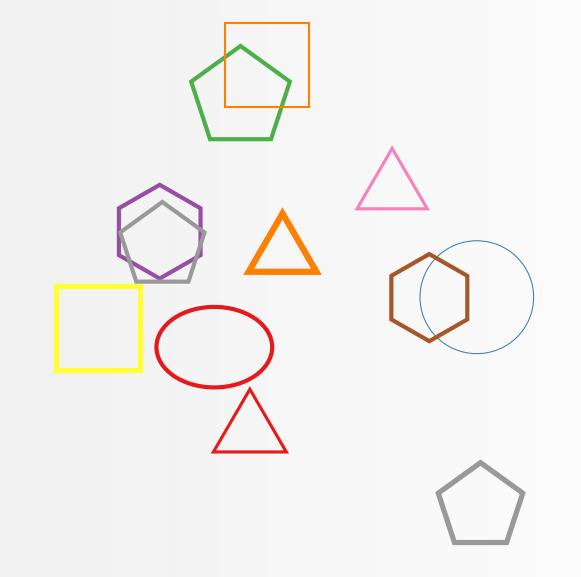[{"shape": "oval", "thickness": 2, "radius": 0.5, "center": [0.369, 0.398]}, {"shape": "triangle", "thickness": 1.5, "radius": 0.36, "center": [0.43, 0.253]}, {"shape": "circle", "thickness": 0.5, "radius": 0.49, "center": [0.82, 0.484]}, {"shape": "pentagon", "thickness": 2, "radius": 0.45, "center": [0.414, 0.83]}, {"shape": "hexagon", "thickness": 2, "radius": 0.41, "center": [0.275, 0.598]}, {"shape": "triangle", "thickness": 3, "radius": 0.34, "center": [0.486, 0.562]}, {"shape": "square", "thickness": 1, "radius": 0.36, "center": [0.46, 0.886]}, {"shape": "square", "thickness": 2.5, "radius": 0.36, "center": [0.169, 0.431]}, {"shape": "hexagon", "thickness": 2, "radius": 0.38, "center": [0.739, 0.484]}, {"shape": "triangle", "thickness": 1.5, "radius": 0.35, "center": [0.675, 0.672]}, {"shape": "pentagon", "thickness": 2.5, "radius": 0.38, "center": [0.827, 0.122]}, {"shape": "pentagon", "thickness": 2, "radius": 0.38, "center": [0.279, 0.573]}]